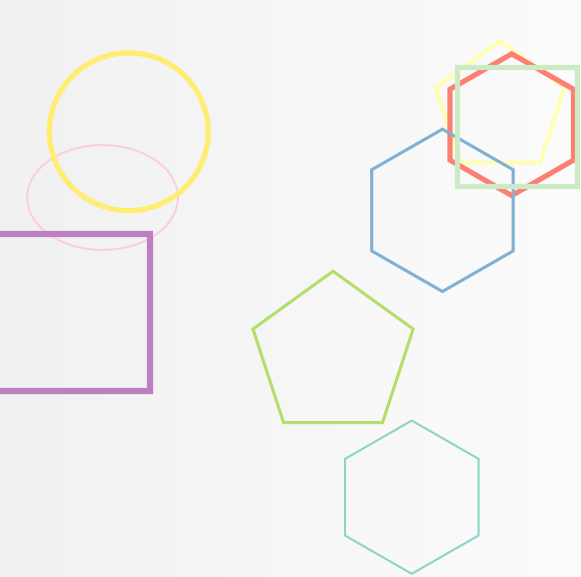[{"shape": "hexagon", "thickness": 1, "radius": 0.66, "center": [0.708, 0.138]}, {"shape": "pentagon", "thickness": 2, "radius": 0.58, "center": [0.861, 0.811]}, {"shape": "hexagon", "thickness": 2.5, "radius": 0.61, "center": [0.88, 0.783]}, {"shape": "hexagon", "thickness": 1.5, "radius": 0.7, "center": [0.761, 0.635]}, {"shape": "pentagon", "thickness": 1.5, "radius": 0.72, "center": [0.573, 0.385]}, {"shape": "oval", "thickness": 1, "radius": 0.65, "center": [0.176, 0.657]}, {"shape": "square", "thickness": 3, "radius": 0.68, "center": [0.122, 0.458]}, {"shape": "square", "thickness": 2.5, "radius": 0.52, "center": [0.889, 0.78]}, {"shape": "circle", "thickness": 2.5, "radius": 0.68, "center": [0.222, 0.771]}]